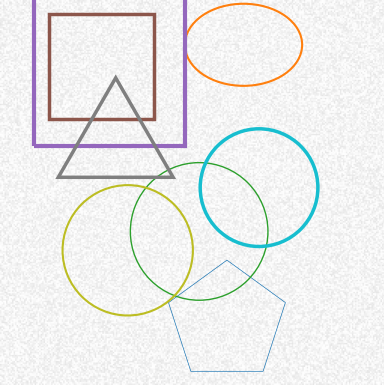[{"shape": "pentagon", "thickness": 0.5, "radius": 0.8, "center": [0.589, 0.165]}, {"shape": "oval", "thickness": 1.5, "radius": 0.76, "center": [0.633, 0.884]}, {"shape": "circle", "thickness": 1, "radius": 0.89, "center": [0.517, 0.399]}, {"shape": "square", "thickness": 3, "radius": 0.98, "center": [0.285, 0.818]}, {"shape": "square", "thickness": 2.5, "radius": 0.68, "center": [0.264, 0.827]}, {"shape": "triangle", "thickness": 2.5, "radius": 0.86, "center": [0.301, 0.626]}, {"shape": "circle", "thickness": 1.5, "radius": 0.85, "center": [0.332, 0.35]}, {"shape": "circle", "thickness": 2.5, "radius": 0.76, "center": [0.673, 0.513]}]